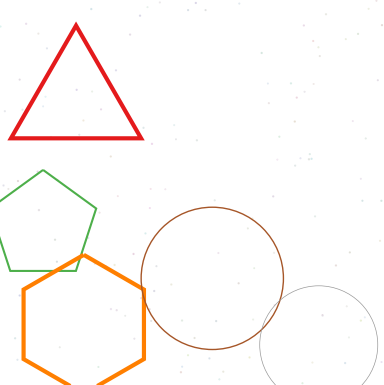[{"shape": "triangle", "thickness": 3, "radius": 0.98, "center": [0.198, 0.738]}, {"shape": "pentagon", "thickness": 1.5, "radius": 0.73, "center": [0.112, 0.414]}, {"shape": "hexagon", "thickness": 3, "radius": 0.9, "center": [0.218, 0.158]}, {"shape": "circle", "thickness": 1, "radius": 0.92, "center": [0.551, 0.277]}, {"shape": "circle", "thickness": 0.5, "radius": 0.77, "center": [0.828, 0.104]}]